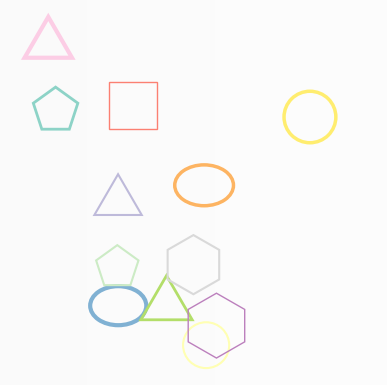[{"shape": "pentagon", "thickness": 2, "radius": 0.3, "center": [0.143, 0.713]}, {"shape": "circle", "thickness": 1.5, "radius": 0.3, "center": [0.532, 0.103]}, {"shape": "triangle", "thickness": 1.5, "radius": 0.35, "center": [0.305, 0.477]}, {"shape": "square", "thickness": 1, "radius": 0.31, "center": [0.343, 0.725]}, {"shape": "oval", "thickness": 3, "radius": 0.36, "center": [0.305, 0.206]}, {"shape": "oval", "thickness": 2.5, "radius": 0.38, "center": [0.527, 0.519]}, {"shape": "triangle", "thickness": 2, "radius": 0.38, "center": [0.43, 0.208]}, {"shape": "triangle", "thickness": 3, "radius": 0.35, "center": [0.125, 0.885]}, {"shape": "hexagon", "thickness": 1.5, "radius": 0.38, "center": [0.499, 0.313]}, {"shape": "hexagon", "thickness": 1, "radius": 0.42, "center": [0.559, 0.154]}, {"shape": "pentagon", "thickness": 1.5, "radius": 0.29, "center": [0.303, 0.306]}, {"shape": "circle", "thickness": 2.5, "radius": 0.33, "center": [0.8, 0.696]}]